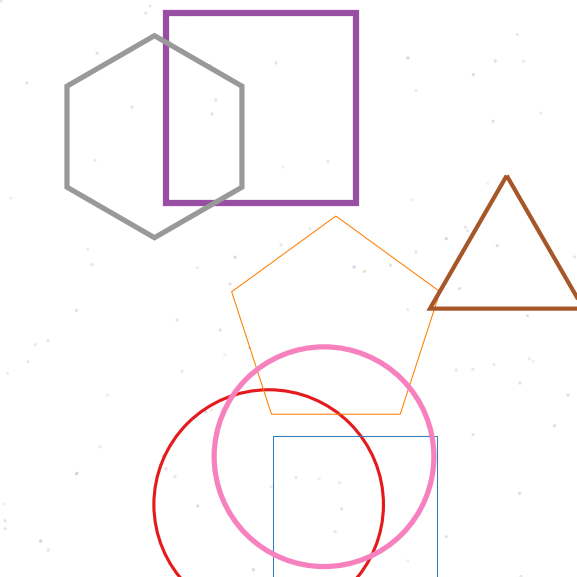[{"shape": "circle", "thickness": 1.5, "radius": 0.99, "center": [0.465, 0.125]}, {"shape": "square", "thickness": 0.5, "radius": 0.71, "center": [0.614, 0.102]}, {"shape": "square", "thickness": 3, "radius": 0.82, "center": [0.452, 0.812]}, {"shape": "pentagon", "thickness": 0.5, "radius": 0.95, "center": [0.582, 0.435]}, {"shape": "triangle", "thickness": 2, "radius": 0.77, "center": [0.877, 0.541]}, {"shape": "circle", "thickness": 2.5, "radius": 0.95, "center": [0.561, 0.208]}, {"shape": "hexagon", "thickness": 2.5, "radius": 0.87, "center": [0.267, 0.762]}]